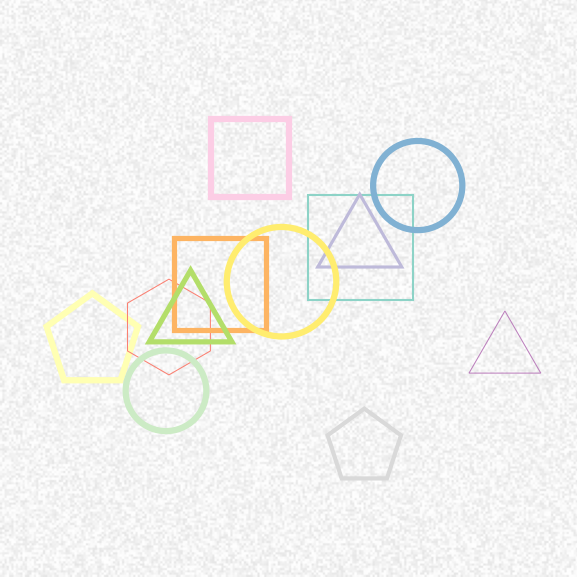[{"shape": "square", "thickness": 1, "radius": 0.46, "center": [0.624, 0.571]}, {"shape": "pentagon", "thickness": 3, "radius": 0.42, "center": [0.16, 0.408]}, {"shape": "triangle", "thickness": 1.5, "radius": 0.42, "center": [0.623, 0.579]}, {"shape": "hexagon", "thickness": 0.5, "radius": 0.41, "center": [0.293, 0.433]}, {"shape": "circle", "thickness": 3, "radius": 0.39, "center": [0.723, 0.678]}, {"shape": "square", "thickness": 2.5, "radius": 0.4, "center": [0.381, 0.508]}, {"shape": "triangle", "thickness": 2.5, "radius": 0.41, "center": [0.33, 0.448]}, {"shape": "square", "thickness": 3, "radius": 0.34, "center": [0.433, 0.726]}, {"shape": "pentagon", "thickness": 2, "radius": 0.33, "center": [0.631, 0.225]}, {"shape": "triangle", "thickness": 0.5, "radius": 0.36, "center": [0.874, 0.389]}, {"shape": "circle", "thickness": 3, "radius": 0.35, "center": [0.287, 0.322]}, {"shape": "circle", "thickness": 3, "radius": 0.47, "center": [0.488, 0.511]}]